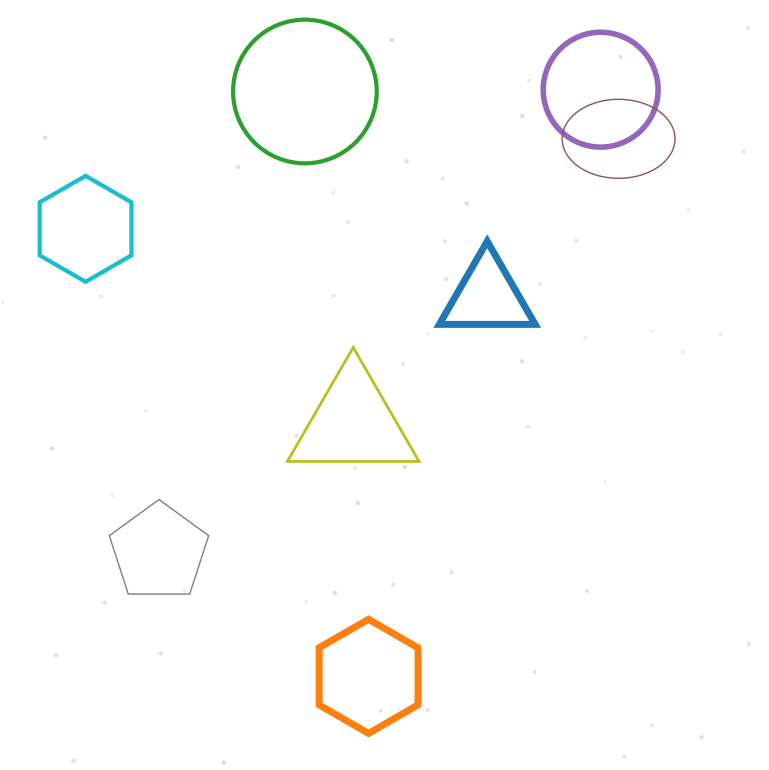[{"shape": "triangle", "thickness": 2.5, "radius": 0.36, "center": [0.633, 0.615]}, {"shape": "hexagon", "thickness": 2.5, "radius": 0.37, "center": [0.479, 0.122]}, {"shape": "circle", "thickness": 1.5, "radius": 0.47, "center": [0.396, 0.881]}, {"shape": "circle", "thickness": 2, "radius": 0.37, "center": [0.78, 0.884]}, {"shape": "oval", "thickness": 0.5, "radius": 0.37, "center": [0.803, 0.82]}, {"shape": "pentagon", "thickness": 0.5, "radius": 0.34, "center": [0.206, 0.283]}, {"shape": "triangle", "thickness": 1, "radius": 0.49, "center": [0.459, 0.45]}, {"shape": "hexagon", "thickness": 1.5, "radius": 0.34, "center": [0.111, 0.703]}]